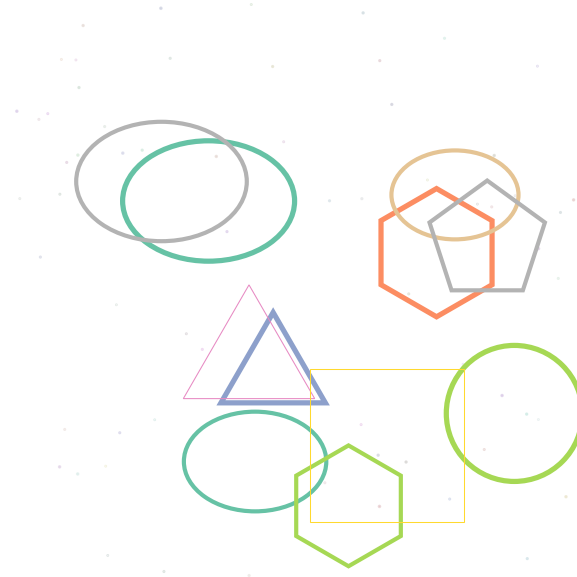[{"shape": "oval", "thickness": 2, "radius": 0.62, "center": [0.442, 0.2]}, {"shape": "oval", "thickness": 2.5, "radius": 0.74, "center": [0.361, 0.651]}, {"shape": "hexagon", "thickness": 2.5, "radius": 0.56, "center": [0.756, 0.562]}, {"shape": "triangle", "thickness": 2.5, "radius": 0.52, "center": [0.473, 0.354]}, {"shape": "triangle", "thickness": 0.5, "radius": 0.66, "center": [0.431, 0.375]}, {"shape": "circle", "thickness": 2.5, "radius": 0.59, "center": [0.891, 0.283]}, {"shape": "hexagon", "thickness": 2, "radius": 0.52, "center": [0.604, 0.123]}, {"shape": "square", "thickness": 0.5, "radius": 0.67, "center": [0.67, 0.228]}, {"shape": "oval", "thickness": 2, "radius": 0.55, "center": [0.788, 0.662]}, {"shape": "pentagon", "thickness": 2, "radius": 0.53, "center": [0.844, 0.581]}, {"shape": "oval", "thickness": 2, "radius": 0.74, "center": [0.28, 0.685]}]